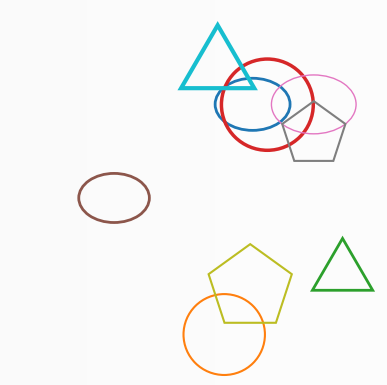[{"shape": "oval", "thickness": 2, "radius": 0.48, "center": [0.652, 0.729]}, {"shape": "circle", "thickness": 1.5, "radius": 0.53, "center": [0.579, 0.131]}, {"shape": "triangle", "thickness": 2, "radius": 0.45, "center": [0.884, 0.291]}, {"shape": "circle", "thickness": 2.5, "radius": 0.59, "center": [0.69, 0.728]}, {"shape": "oval", "thickness": 2, "radius": 0.46, "center": [0.294, 0.486]}, {"shape": "oval", "thickness": 1, "radius": 0.55, "center": [0.81, 0.729]}, {"shape": "pentagon", "thickness": 1.5, "radius": 0.43, "center": [0.81, 0.651]}, {"shape": "pentagon", "thickness": 1.5, "radius": 0.56, "center": [0.646, 0.253]}, {"shape": "triangle", "thickness": 3, "radius": 0.55, "center": [0.562, 0.825]}]